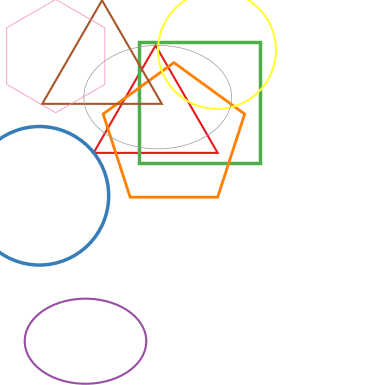[{"shape": "triangle", "thickness": 1.5, "radius": 0.93, "center": [0.404, 0.696]}, {"shape": "circle", "thickness": 2.5, "radius": 0.9, "center": [0.102, 0.491]}, {"shape": "square", "thickness": 2.5, "radius": 0.78, "center": [0.517, 0.733]}, {"shape": "oval", "thickness": 1.5, "radius": 0.79, "center": [0.222, 0.114]}, {"shape": "pentagon", "thickness": 2, "radius": 0.97, "center": [0.452, 0.644]}, {"shape": "circle", "thickness": 1.5, "radius": 0.77, "center": [0.564, 0.87]}, {"shape": "triangle", "thickness": 1.5, "radius": 0.9, "center": [0.265, 0.82]}, {"shape": "hexagon", "thickness": 0.5, "radius": 0.74, "center": [0.145, 0.854]}, {"shape": "oval", "thickness": 0.5, "radius": 0.96, "center": [0.41, 0.748]}]